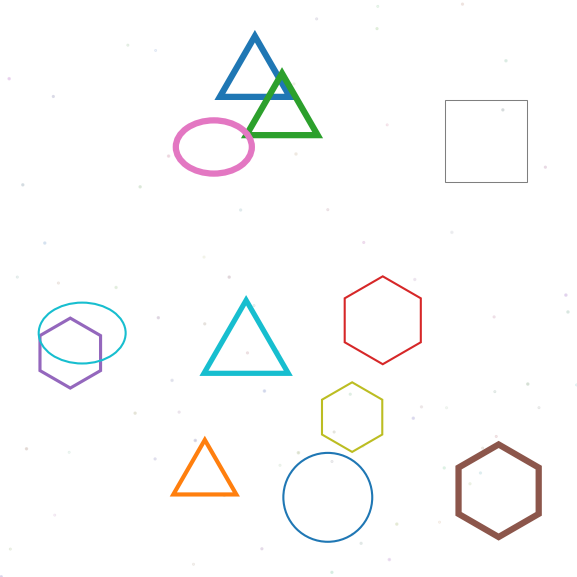[{"shape": "circle", "thickness": 1, "radius": 0.38, "center": [0.568, 0.138]}, {"shape": "triangle", "thickness": 3, "radius": 0.35, "center": [0.441, 0.866]}, {"shape": "triangle", "thickness": 2, "radius": 0.32, "center": [0.355, 0.174]}, {"shape": "triangle", "thickness": 3, "radius": 0.36, "center": [0.488, 0.801]}, {"shape": "hexagon", "thickness": 1, "radius": 0.38, "center": [0.663, 0.445]}, {"shape": "hexagon", "thickness": 1.5, "radius": 0.3, "center": [0.122, 0.388]}, {"shape": "hexagon", "thickness": 3, "radius": 0.4, "center": [0.863, 0.149]}, {"shape": "oval", "thickness": 3, "radius": 0.33, "center": [0.37, 0.745]}, {"shape": "square", "thickness": 0.5, "radius": 0.35, "center": [0.842, 0.755]}, {"shape": "hexagon", "thickness": 1, "radius": 0.3, "center": [0.61, 0.277]}, {"shape": "triangle", "thickness": 2.5, "radius": 0.42, "center": [0.426, 0.395]}, {"shape": "oval", "thickness": 1, "radius": 0.38, "center": [0.142, 0.422]}]